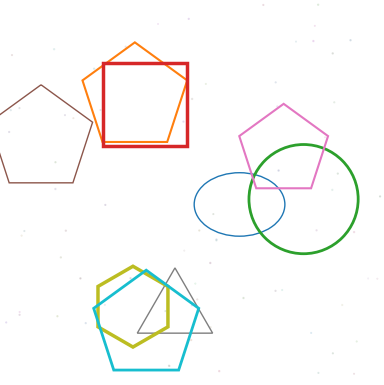[{"shape": "oval", "thickness": 1, "radius": 0.59, "center": [0.622, 0.469]}, {"shape": "pentagon", "thickness": 1.5, "radius": 0.72, "center": [0.35, 0.747]}, {"shape": "circle", "thickness": 2, "radius": 0.71, "center": [0.788, 0.483]}, {"shape": "square", "thickness": 2.5, "radius": 0.54, "center": [0.376, 0.729]}, {"shape": "pentagon", "thickness": 1, "radius": 0.7, "center": [0.107, 0.639]}, {"shape": "pentagon", "thickness": 1.5, "radius": 0.61, "center": [0.737, 0.609]}, {"shape": "triangle", "thickness": 1, "radius": 0.56, "center": [0.454, 0.191]}, {"shape": "hexagon", "thickness": 2.5, "radius": 0.52, "center": [0.345, 0.204]}, {"shape": "pentagon", "thickness": 2, "radius": 0.72, "center": [0.38, 0.155]}]